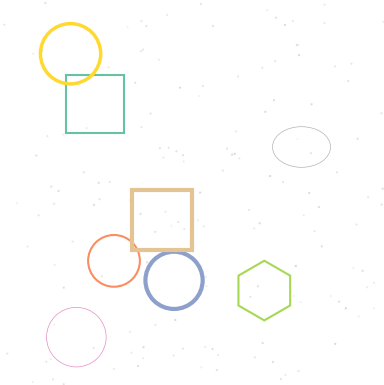[{"shape": "square", "thickness": 1.5, "radius": 0.38, "center": [0.246, 0.729]}, {"shape": "circle", "thickness": 1.5, "radius": 0.34, "center": [0.296, 0.322]}, {"shape": "circle", "thickness": 3, "radius": 0.37, "center": [0.452, 0.272]}, {"shape": "circle", "thickness": 0.5, "radius": 0.39, "center": [0.198, 0.124]}, {"shape": "hexagon", "thickness": 1.5, "radius": 0.39, "center": [0.687, 0.245]}, {"shape": "circle", "thickness": 2.5, "radius": 0.39, "center": [0.183, 0.86]}, {"shape": "square", "thickness": 3, "radius": 0.39, "center": [0.422, 0.428]}, {"shape": "oval", "thickness": 0.5, "radius": 0.38, "center": [0.783, 0.618]}]